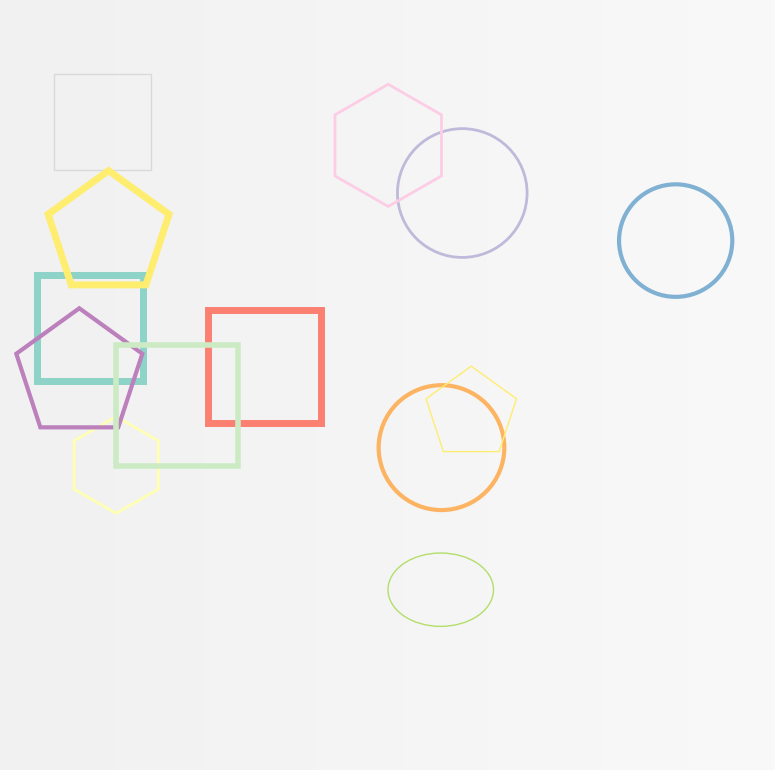[{"shape": "square", "thickness": 2.5, "radius": 0.34, "center": [0.116, 0.574]}, {"shape": "hexagon", "thickness": 1, "radius": 0.31, "center": [0.15, 0.396]}, {"shape": "circle", "thickness": 1, "radius": 0.42, "center": [0.596, 0.749]}, {"shape": "square", "thickness": 2.5, "radius": 0.37, "center": [0.341, 0.524]}, {"shape": "circle", "thickness": 1.5, "radius": 0.37, "center": [0.872, 0.688]}, {"shape": "circle", "thickness": 1.5, "radius": 0.41, "center": [0.57, 0.419]}, {"shape": "oval", "thickness": 0.5, "radius": 0.34, "center": [0.569, 0.234]}, {"shape": "hexagon", "thickness": 1, "radius": 0.4, "center": [0.501, 0.811]}, {"shape": "square", "thickness": 0.5, "radius": 0.31, "center": [0.132, 0.841]}, {"shape": "pentagon", "thickness": 1.5, "radius": 0.43, "center": [0.102, 0.514]}, {"shape": "square", "thickness": 2, "radius": 0.39, "center": [0.229, 0.474]}, {"shape": "pentagon", "thickness": 2.5, "radius": 0.41, "center": [0.14, 0.696]}, {"shape": "pentagon", "thickness": 0.5, "radius": 0.31, "center": [0.608, 0.463]}]